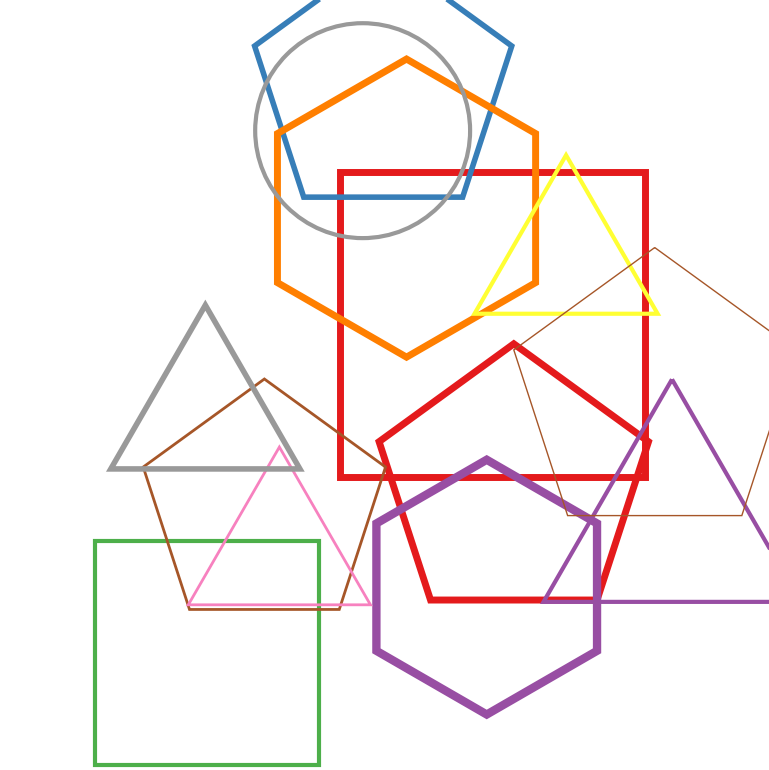[{"shape": "pentagon", "thickness": 2.5, "radius": 0.92, "center": [0.667, 0.37]}, {"shape": "square", "thickness": 2.5, "radius": 0.99, "center": [0.639, 0.578]}, {"shape": "pentagon", "thickness": 2, "radius": 0.88, "center": [0.498, 0.886]}, {"shape": "square", "thickness": 1.5, "radius": 0.73, "center": [0.269, 0.152]}, {"shape": "hexagon", "thickness": 3, "radius": 0.83, "center": [0.632, 0.237]}, {"shape": "triangle", "thickness": 1.5, "radius": 0.96, "center": [0.873, 0.315]}, {"shape": "hexagon", "thickness": 2.5, "radius": 0.97, "center": [0.528, 0.73]}, {"shape": "triangle", "thickness": 1.5, "radius": 0.69, "center": [0.735, 0.661]}, {"shape": "pentagon", "thickness": 1, "radius": 0.83, "center": [0.343, 0.342]}, {"shape": "pentagon", "thickness": 0.5, "radius": 0.96, "center": [0.85, 0.486]}, {"shape": "triangle", "thickness": 1, "radius": 0.68, "center": [0.363, 0.283]}, {"shape": "circle", "thickness": 1.5, "radius": 0.7, "center": [0.471, 0.83]}, {"shape": "triangle", "thickness": 2, "radius": 0.71, "center": [0.267, 0.462]}]